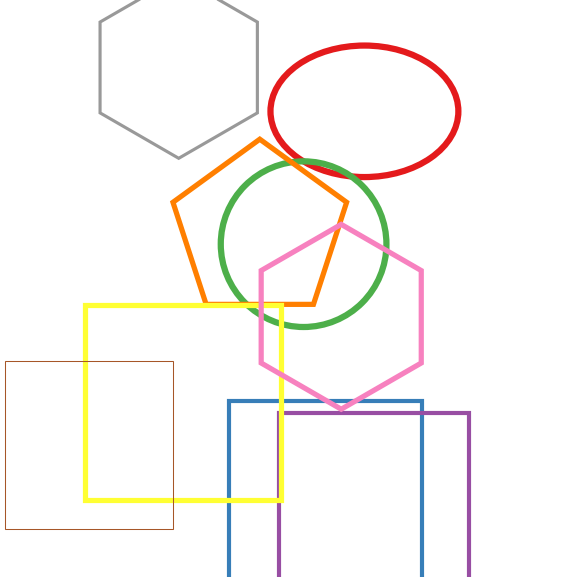[{"shape": "oval", "thickness": 3, "radius": 0.81, "center": [0.631, 0.806]}, {"shape": "square", "thickness": 2, "radius": 0.84, "center": [0.564, 0.137]}, {"shape": "circle", "thickness": 3, "radius": 0.72, "center": [0.526, 0.576]}, {"shape": "square", "thickness": 2, "radius": 0.82, "center": [0.647, 0.118]}, {"shape": "pentagon", "thickness": 2.5, "radius": 0.79, "center": [0.45, 0.6]}, {"shape": "square", "thickness": 2.5, "radius": 0.85, "center": [0.317, 0.302]}, {"shape": "square", "thickness": 0.5, "radius": 0.73, "center": [0.154, 0.228]}, {"shape": "hexagon", "thickness": 2.5, "radius": 0.8, "center": [0.591, 0.451]}, {"shape": "hexagon", "thickness": 1.5, "radius": 0.79, "center": [0.309, 0.882]}]